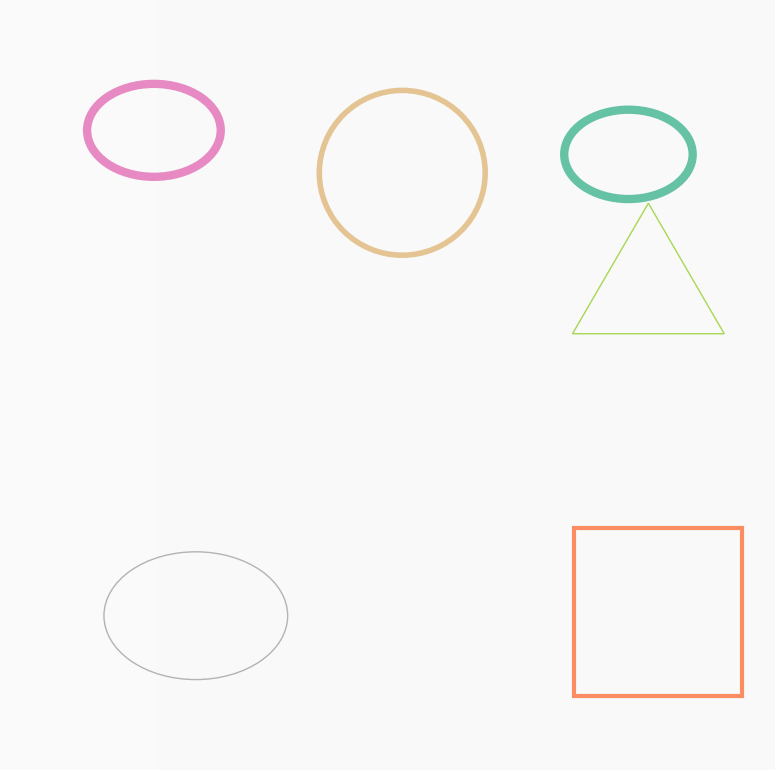[{"shape": "oval", "thickness": 3, "radius": 0.41, "center": [0.811, 0.8]}, {"shape": "square", "thickness": 1.5, "radius": 0.54, "center": [0.849, 0.205]}, {"shape": "oval", "thickness": 3, "radius": 0.43, "center": [0.199, 0.831]}, {"shape": "triangle", "thickness": 0.5, "radius": 0.57, "center": [0.837, 0.623]}, {"shape": "circle", "thickness": 2, "radius": 0.54, "center": [0.519, 0.776]}, {"shape": "oval", "thickness": 0.5, "radius": 0.59, "center": [0.253, 0.2]}]